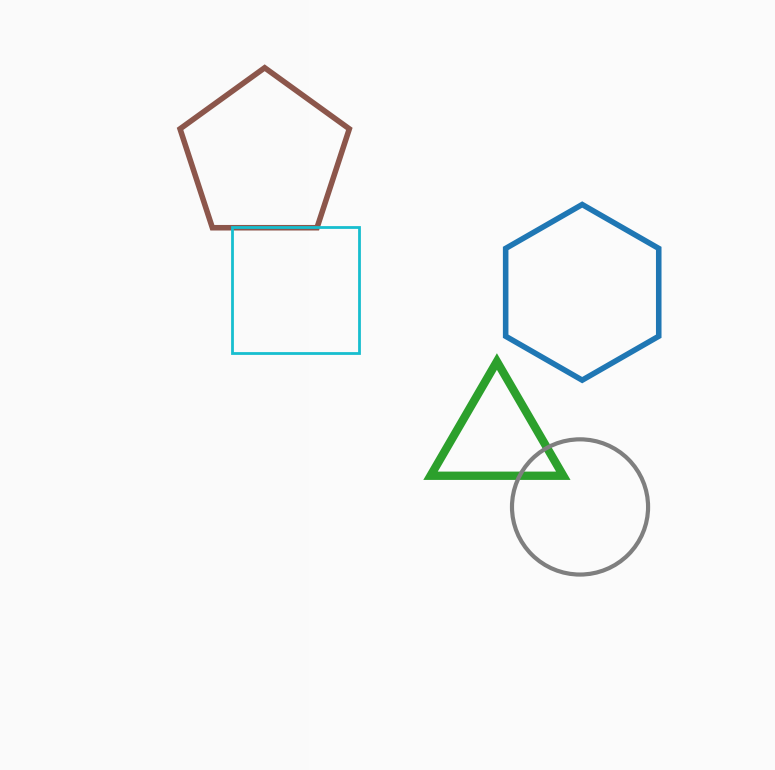[{"shape": "hexagon", "thickness": 2, "radius": 0.57, "center": [0.751, 0.62]}, {"shape": "triangle", "thickness": 3, "radius": 0.49, "center": [0.641, 0.432]}, {"shape": "pentagon", "thickness": 2, "radius": 0.57, "center": [0.342, 0.797]}, {"shape": "circle", "thickness": 1.5, "radius": 0.44, "center": [0.748, 0.342]}, {"shape": "square", "thickness": 1, "radius": 0.41, "center": [0.382, 0.624]}]